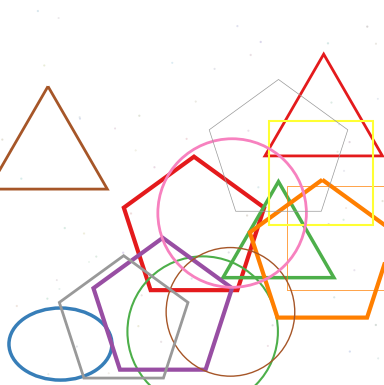[{"shape": "triangle", "thickness": 2, "radius": 0.88, "center": [0.841, 0.683]}, {"shape": "pentagon", "thickness": 3, "radius": 0.96, "center": [0.504, 0.401]}, {"shape": "oval", "thickness": 2.5, "radius": 0.67, "center": [0.157, 0.106]}, {"shape": "circle", "thickness": 1.5, "radius": 0.98, "center": [0.526, 0.139]}, {"shape": "triangle", "thickness": 2.5, "radius": 0.83, "center": [0.723, 0.362]}, {"shape": "pentagon", "thickness": 3, "radius": 0.95, "center": [0.423, 0.193]}, {"shape": "pentagon", "thickness": 3, "radius": 0.99, "center": [0.837, 0.335]}, {"shape": "square", "thickness": 0.5, "radius": 0.68, "center": [0.882, 0.382]}, {"shape": "square", "thickness": 1.5, "radius": 0.68, "center": [0.834, 0.551]}, {"shape": "triangle", "thickness": 2, "radius": 0.89, "center": [0.125, 0.598]}, {"shape": "circle", "thickness": 1, "radius": 0.84, "center": [0.599, 0.19]}, {"shape": "circle", "thickness": 2, "radius": 0.96, "center": [0.603, 0.447]}, {"shape": "pentagon", "thickness": 0.5, "radius": 0.95, "center": [0.723, 0.604]}, {"shape": "pentagon", "thickness": 2, "radius": 0.88, "center": [0.321, 0.16]}]